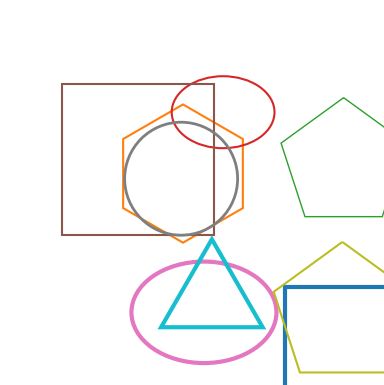[{"shape": "square", "thickness": 3, "radius": 0.72, "center": [0.884, 0.112]}, {"shape": "hexagon", "thickness": 1.5, "radius": 0.9, "center": [0.475, 0.549]}, {"shape": "pentagon", "thickness": 1, "radius": 0.85, "center": [0.893, 0.575]}, {"shape": "oval", "thickness": 1.5, "radius": 0.67, "center": [0.579, 0.709]}, {"shape": "square", "thickness": 1.5, "radius": 0.98, "center": [0.358, 0.585]}, {"shape": "oval", "thickness": 3, "radius": 0.94, "center": [0.53, 0.189]}, {"shape": "circle", "thickness": 2, "radius": 0.73, "center": [0.47, 0.536]}, {"shape": "pentagon", "thickness": 1.5, "radius": 0.94, "center": [0.889, 0.184]}, {"shape": "triangle", "thickness": 3, "radius": 0.76, "center": [0.55, 0.226]}]